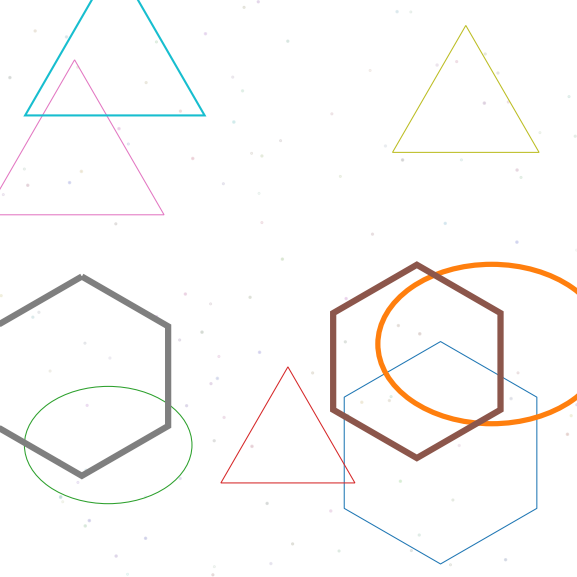[{"shape": "hexagon", "thickness": 0.5, "radius": 0.96, "center": [0.763, 0.215]}, {"shape": "oval", "thickness": 2.5, "radius": 0.99, "center": [0.851, 0.403]}, {"shape": "oval", "thickness": 0.5, "radius": 0.73, "center": [0.187, 0.229]}, {"shape": "triangle", "thickness": 0.5, "radius": 0.67, "center": [0.499, 0.23]}, {"shape": "hexagon", "thickness": 3, "radius": 0.84, "center": [0.722, 0.373]}, {"shape": "triangle", "thickness": 0.5, "radius": 0.89, "center": [0.129, 0.717]}, {"shape": "hexagon", "thickness": 3, "radius": 0.86, "center": [0.142, 0.348]}, {"shape": "triangle", "thickness": 0.5, "radius": 0.73, "center": [0.807, 0.809]}, {"shape": "triangle", "thickness": 1, "radius": 0.9, "center": [0.199, 0.889]}]